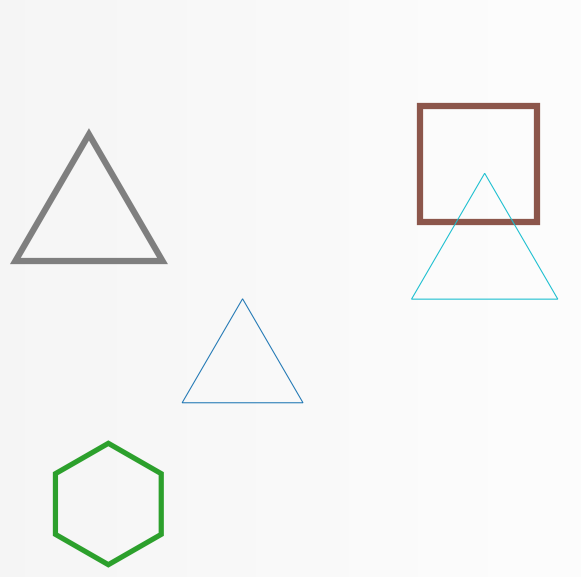[{"shape": "triangle", "thickness": 0.5, "radius": 0.6, "center": [0.417, 0.362]}, {"shape": "hexagon", "thickness": 2.5, "radius": 0.53, "center": [0.186, 0.126]}, {"shape": "square", "thickness": 3, "radius": 0.5, "center": [0.824, 0.716]}, {"shape": "triangle", "thickness": 3, "radius": 0.73, "center": [0.153, 0.62]}, {"shape": "triangle", "thickness": 0.5, "radius": 0.73, "center": [0.834, 0.554]}]